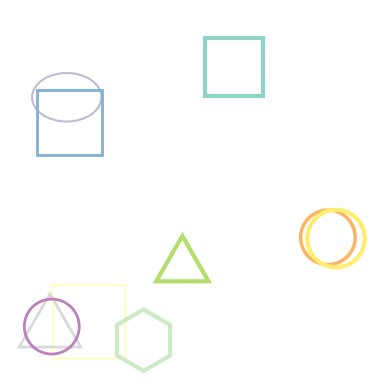[{"shape": "square", "thickness": 3, "radius": 0.38, "center": [0.607, 0.826]}, {"shape": "square", "thickness": 1, "radius": 0.48, "center": [0.229, 0.166]}, {"shape": "oval", "thickness": 1.5, "radius": 0.45, "center": [0.173, 0.747]}, {"shape": "square", "thickness": 2, "radius": 0.42, "center": [0.18, 0.681]}, {"shape": "circle", "thickness": 2.5, "radius": 0.35, "center": [0.852, 0.383]}, {"shape": "triangle", "thickness": 3, "radius": 0.39, "center": [0.474, 0.309]}, {"shape": "triangle", "thickness": 2, "radius": 0.46, "center": [0.13, 0.145]}, {"shape": "circle", "thickness": 2, "radius": 0.36, "center": [0.134, 0.152]}, {"shape": "hexagon", "thickness": 3, "radius": 0.4, "center": [0.373, 0.116]}, {"shape": "circle", "thickness": 3, "radius": 0.37, "center": [0.873, 0.38]}]